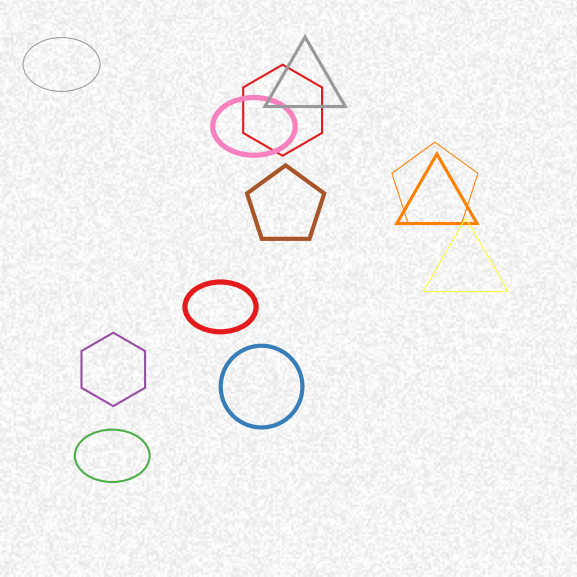[{"shape": "oval", "thickness": 2.5, "radius": 0.31, "center": [0.382, 0.468]}, {"shape": "hexagon", "thickness": 1, "radius": 0.39, "center": [0.489, 0.808]}, {"shape": "circle", "thickness": 2, "radius": 0.35, "center": [0.453, 0.33]}, {"shape": "oval", "thickness": 1, "radius": 0.32, "center": [0.194, 0.21]}, {"shape": "hexagon", "thickness": 1, "radius": 0.32, "center": [0.196, 0.359]}, {"shape": "triangle", "thickness": 1.5, "radius": 0.4, "center": [0.756, 0.652]}, {"shape": "pentagon", "thickness": 0.5, "radius": 0.39, "center": [0.753, 0.675]}, {"shape": "triangle", "thickness": 0.5, "radius": 0.42, "center": [0.806, 0.537]}, {"shape": "pentagon", "thickness": 2, "radius": 0.35, "center": [0.495, 0.642]}, {"shape": "oval", "thickness": 2.5, "radius": 0.36, "center": [0.44, 0.78]}, {"shape": "oval", "thickness": 0.5, "radius": 0.33, "center": [0.107, 0.887]}, {"shape": "triangle", "thickness": 1.5, "radius": 0.4, "center": [0.528, 0.855]}]